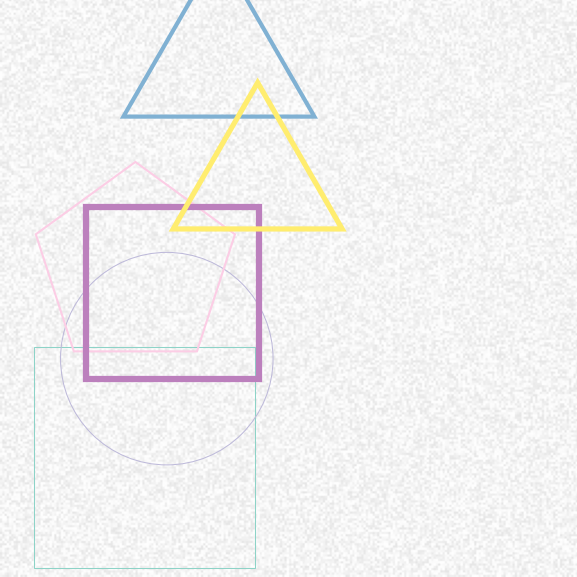[{"shape": "square", "thickness": 0.5, "radius": 0.96, "center": [0.251, 0.207]}, {"shape": "circle", "thickness": 0.5, "radius": 0.92, "center": [0.289, 0.378]}, {"shape": "triangle", "thickness": 2, "radius": 0.95, "center": [0.379, 0.893]}, {"shape": "pentagon", "thickness": 1, "radius": 0.91, "center": [0.234, 0.537]}, {"shape": "square", "thickness": 3, "radius": 0.75, "center": [0.299, 0.491]}, {"shape": "triangle", "thickness": 2.5, "radius": 0.84, "center": [0.446, 0.687]}]